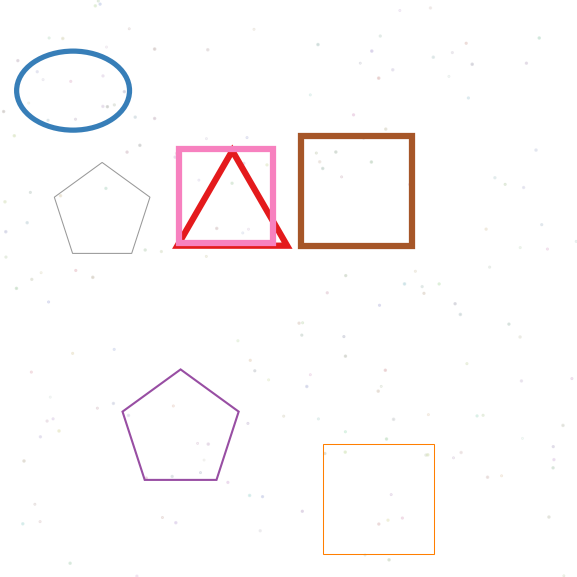[{"shape": "triangle", "thickness": 3, "radius": 0.55, "center": [0.402, 0.628]}, {"shape": "oval", "thickness": 2.5, "radius": 0.49, "center": [0.127, 0.842]}, {"shape": "pentagon", "thickness": 1, "radius": 0.53, "center": [0.313, 0.254]}, {"shape": "square", "thickness": 0.5, "radius": 0.48, "center": [0.656, 0.135]}, {"shape": "square", "thickness": 3, "radius": 0.48, "center": [0.617, 0.668]}, {"shape": "square", "thickness": 3, "radius": 0.41, "center": [0.392, 0.659]}, {"shape": "pentagon", "thickness": 0.5, "radius": 0.44, "center": [0.177, 0.631]}]